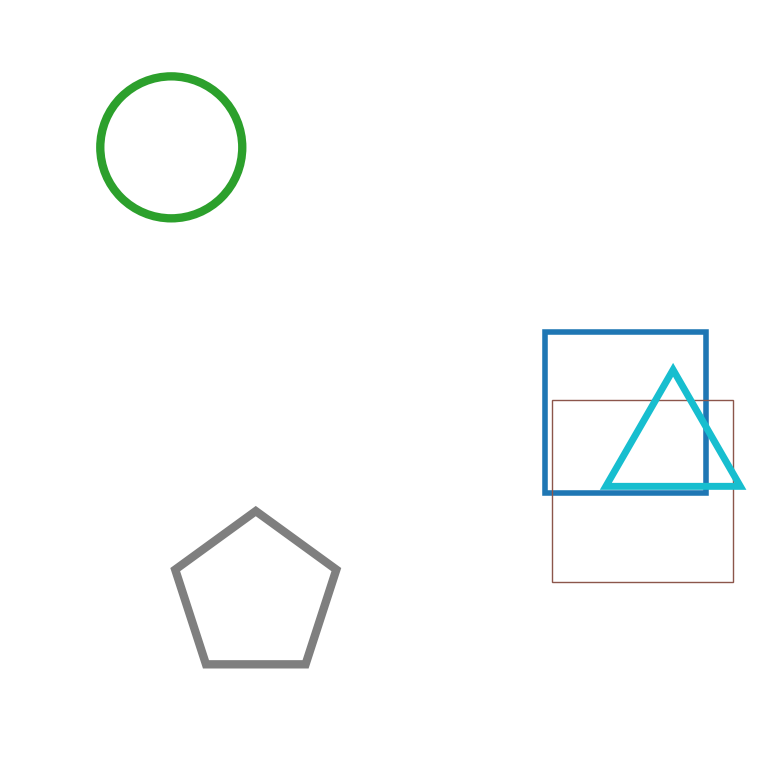[{"shape": "square", "thickness": 2, "radius": 0.52, "center": [0.812, 0.464]}, {"shape": "circle", "thickness": 3, "radius": 0.46, "center": [0.222, 0.809]}, {"shape": "square", "thickness": 0.5, "radius": 0.59, "center": [0.834, 0.362]}, {"shape": "pentagon", "thickness": 3, "radius": 0.55, "center": [0.332, 0.226]}, {"shape": "triangle", "thickness": 2.5, "radius": 0.5, "center": [0.874, 0.419]}]